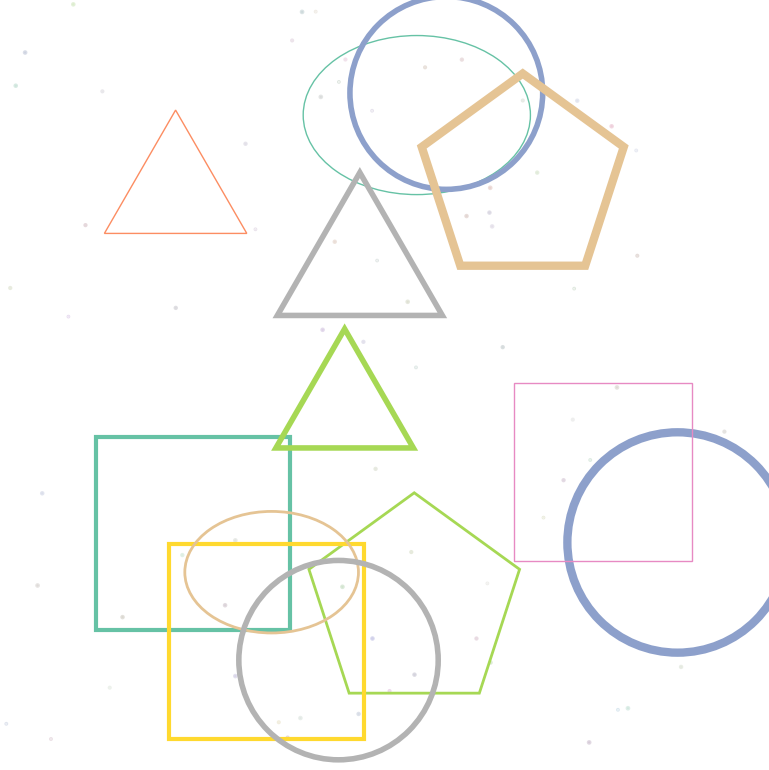[{"shape": "square", "thickness": 1.5, "radius": 0.63, "center": [0.251, 0.307]}, {"shape": "oval", "thickness": 0.5, "radius": 0.74, "center": [0.541, 0.851]}, {"shape": "triangle", "thickness": 0.5, "radius": 0.53, "center": [0.228, 0.75]}, {"shape": "circle", "thickness": 3, "radius": 0.72, "center": [0.88, 0.295]}, {"shape": "circle", "thickness": 2, "radius": 0.63, "center": [0.58, 0.879]}, {"shape": "square", "thickness": 0.5, "radius": 0.58, "center": [0.783, 0.387]}, {"shape": "pentagon", "thickness": 1, "radius": 0.72, "center": [0.538, 0.216]}, {"shape": "triangle", "thickness": 2, "radius": 0.52, "center": [0.448, 0.47]}, {"shape": "square", "thickness": 1.5, "radius": 0.63, "center": [0.346, 0.167]}, {"shape": "pentagon", "thickness": 3, "radius": 0.69, "center": [0.679, 0.767]}, {"shape": "oval", "thickness": 1, "radius": 0.56, "center": [0.353, 0.257]}, {"shape": "triangle", "thickness": 2, "radius": 0.62, "center": [0.467, 0.652]}, {"shape": "circle", "thickness": 2, "radius": 0.65, "center": [0.44, 0.143]}]